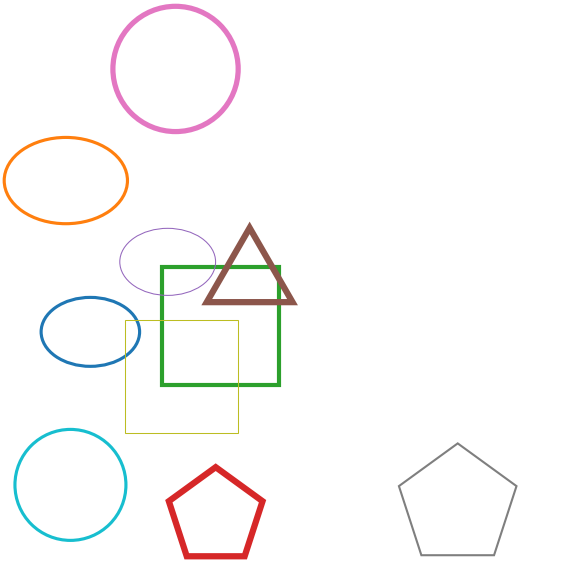[{"shape": "oval", "thickness": 1.5, "radius": 0.43, "center": [0.156, 0.424]}, {"shape": "oval", "thickness": 1.5, "radius": 0.53, "center": [0.114, 0.686]}, {"shape": "square", "thickness": 2, "radius": 0.51, "center": [0.382, 0.435]}, {"shape": "pentagon", "thickness": 3, "radius": 0.43, "center": [0.373, 0.105]}, {"shape": "oval", "thickness": 0.5, "radius": 0.41, "center": [0.29, 0.546]}, {"shape": "triangle", "thickness": 3, "radius": 0.43, "center": [0.432, 0.519]}, {"shape": "circle", "thickness": 2.5, "radius": 0.54, "center": [0.304, 0.88]}, {"shape": "pentagon", "thickness": 1, "radius": 0.54, "center": [0.793, 0.124]}, {"shape": "square", "thickness": 0.5, "radius": 0.49, "center": [0.314, 0.347]}, {"shape": "circle", "thickness": 1.5, "radius": 0.48, "center": [0.122, 0.159]}]